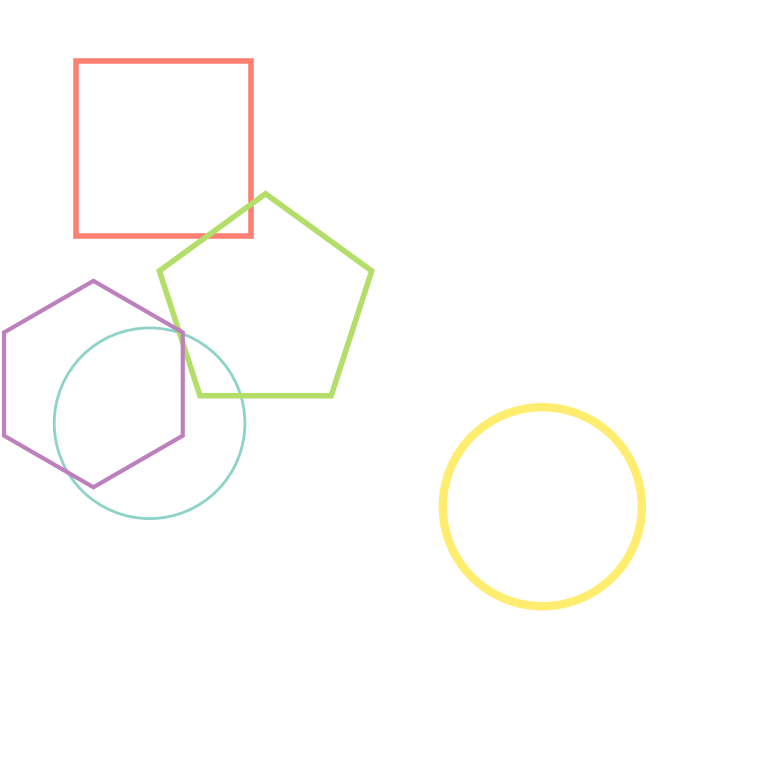[{"shape": "circle", "thickness": 1, "radius": 0.62, "center": [0.194, 0.45]}, {"shape": "square", "thickness": 2, "radius": 0.57, "center": [0.212, 0.807]}, {"shape": "pentagon", "thickness": 2, "radius": 0.72, "center": [0.345, 0.603]}, {"shape": "hexagon", "thickness": 1.5, "radius": 0.67, "center": [0.121, 0.501]}, {"shape": "circle", "thickness": 3, "radius": 0.65, "center": [0.704, 0.342]}]